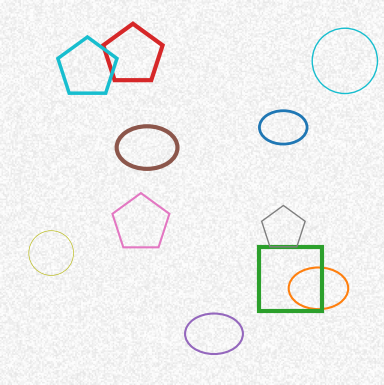[{"shape": "oval", "thickness": 2, "radius": 0.31, "center": [0.736, 0.669]}, {"shape": "oval", "thickness": 1.5, "radius": 0.39, "center": [0.827, 0.251]}, {"shape": "square", "thickness": 3, "radius": 0.41, "center": [0.754, 0.275]}, {"shape": "pentagon", "thickness": 3, "radius": 0.41, "center": [0.345, 0.857]}, {"shape": "oval", "thickness": 1.5, "radius": 0.38, "center": [0.556, 0.133]}, {"shape": "oval", "thickness": 3, "radius": 0.4, "center": [0.382, 0.617]}, {"shape": "pentagon", "thickness": 1.5, "radius": 0.39, "center": [0.366, 0.421]}, {"shape": "pentagon", "thickness": 1, "radius": 0.3, "center": [0.736, 0.407]}, {"shape": "circle", "thickness": 0.5, "radius": 0.29, "center": [0.133, 0.343]}, {"shape": "pentagon", "thickness": 2.5, "radius": 0.4, "center": [0.227, 0.823]}, {"shape": "circle", "thickness": 1, "radius": 0.42, "center": [0.896, 0.842]}]